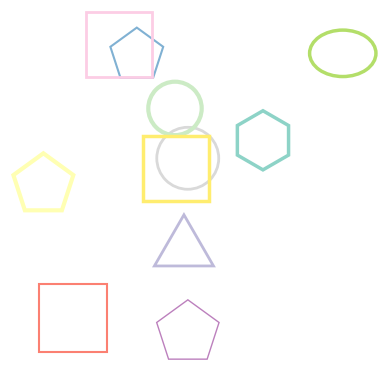[{"shape": "hexagon", "thickness": 2.5, "radius": 0.38, "center": [0.683, 0.636]}, {"shape": "pentagon", "thickness": 3, "radius": 0.41, "center": [0.113, 0.52]}, {"shape": "triangle", "thickness": 2, "radius": 0.44, "center": [0.478, 0.353]}, {"shape": "square", "thickness": 1.5, "radius": 0.44, "center": [0.189, 0.174]}, {"shape": "pentagon", "thickness": 1.5, "radius": 0.36, "center": [0.355, 0.856]}, {"shape": "oval", "thickness": 2.5, "radius": 0.43, "center": [0.89, 0.862]}, {"shape": "square", "thickness": 2, "radius": 0.43, "center": [0.309, 0.884]}, {"shape": "circle", "thickness": 2, "radius": 0.4, "center": [0.488, 0.589]}, {"shape": "pentagon", "thickness": 1, "radius": 0.43, "center": [0.488, 0.136]}, {"shape": "circle", "thickness": 3, "radius": 0.35, "center": [0.455, 0.718]}, {"shape": "square", "thickness": 2.5, "radius": 0.42, "center": [0.457, 0.562]}]